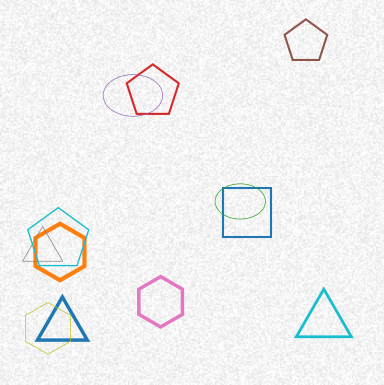[{"shape": "triangle", "thickness": 2.5, "radius": 0.37, "center": [0.162, 0.154]}, {"shape": "square", "thickness": 1.5, "radius": 0.32, "center": [0.642, 0.449]}, {"shape": "hexagon", "thickness": 3, "radius": 0.37, "center": [0.156, 0.345]}, {"shape": "oval", "thickness": 0.5, "radius": 0.33, "center": [0.624, 0.477]}, {"shape": "pentagon", "thickness": 1.5, "radius": 0.36, "center": [0.397, 0.762]}, {"shape": "oval", "thickness": 0.5, "radius": 0.39, "center": [0.345, 0.752]}, {"shape": "pentagon", "thickness": 1.5, "radius": 0.29, "center": [0.795, 0.891]}, {"shape": "hexagon", "thickness": 2.5, "radius": 0.33, "center": [0.417, 0.216]}, {"shape": "triangle", "thickness": 0.5, "radius": 0.3, "center": [0.111, 0.352]}, {"shape": "hexagon", "thickness": 0.5, "radius": 0.34, "center": [0.125, 0.147]}, {"shape": "pentagon", "thickness": 1, "radius": 0.42, "center": [0.151, 0.377]}, {"shape": "triangle", "thickness": 2, "radius": 0.41, "center": [0.841, 0.167]}]